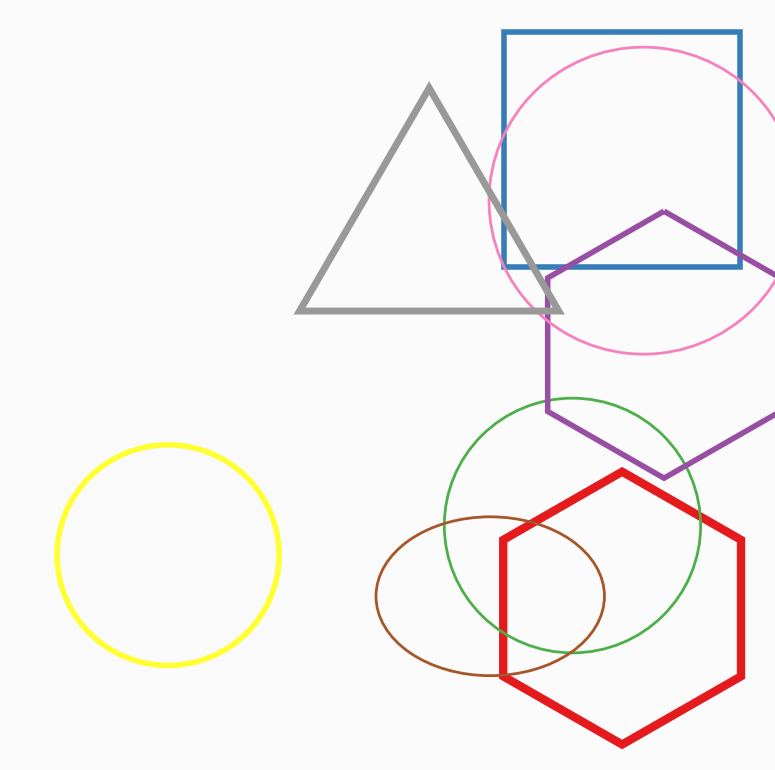[{"shape": "hexagon", "thickness": 3, "radius": 0.89, "center": [0.803, 0.21]}, {"shape": "square", "thickness": 2, "radius": 0.76, "center": [0.802, 0.806]}, {"shape": "circle", "thickness": 1, "radius": 0.83, "center": [0.739, 0.318]}, {"shape": "hexagon", "thickness": 2, "radius": 0.87, "center": [0.857, 0.552]}, {"shape": "circle", "thickness": 2, "radius": 0.72, "center": [0.217, 0.279]}, {"shape": "oval", "thickness": 1, "radius": 0.74, "center": [0.633, 0.226]}, {"shape": "circle", "thickness": 1, "radius": 1.0, "center": [0.83, 0.739]}, {"shape": "triangle", "thickness": 2.5, "radius": 0.97, "center": [0.554, 0.693]}]